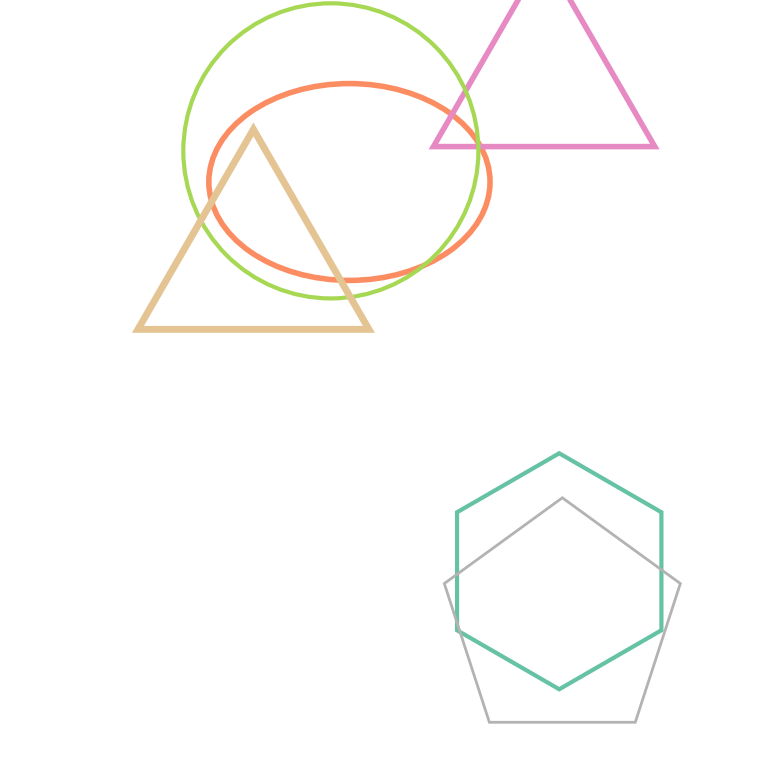[{"shape": "hexagon", "thickness": 1.5, "radius": 0.77, "center": [0.726, 0.258]}, {"shape": "oval", "thickness": 2, "radius": 0.91, "center": [0.454, 0.764]}, {"shape": "triangle", "thickness": 2, "radius": 0.83, "center": [0.707, 0.893]}, {"shape": "circle", "thickness": 1.5, "radius": 0.96, "center": [0.43, 0.804]}, {"shape": "triangle", "thickness": 2.5, "radius": 0.87, "center": [0.329, 0.659]}, {"shape": "pentagon", "thickness": 1, "radius": 0.81, "center": [0.73, 0.192]}]